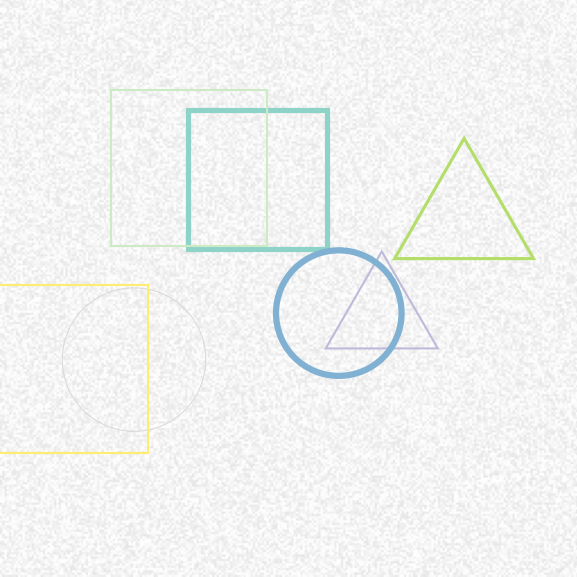[{"shape": "square", "thickness": 2.5, "radius": 0.6, "center": [0.446, 0.688]}, {"shape": "triangle", "thickness": 1, "radius": 0.56, "center": [0.661, 0.452]}, {"shape": "circle", "thickness": 3, "radius": 0.54, "center": [0.587, 0.457]}, {"shape": "triangle", "thickness": 1.5, "radius": 0.69, "center": [0.804, 0.621]}, {"shape": "circle", "thickness": 0.5, "radius": 0.62, "center": [0.232, 0.376]}, {"shape": "square", "thickness": 1, "radius": 0.67, "center": [0.328, 0.708]}, {"shape": "square", "thickness": 1, "radius": 0.73, "center": [0.111, 0.359]}]